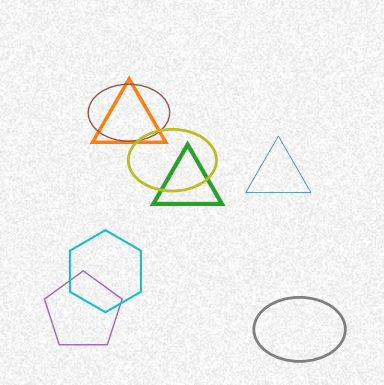[{"shape": "triangle", "thickness": 0.5, "radius": 0.49, "center": [0.723, 0.549]}, {"shape": "triangle", "thickness": 2.5, "radius": 0.55, "center": [0.335, 0.685]}, {"shape": "triangle", "thickness": 3, "radius": 0.51, "center": [0.487, 0.522]}, {"shape": "pentagon", "thickness": 1, "radius": 0.53, "center": [0.216, 0.19]}, {"shape": "oval", "thickness": 1, "radius": 0.53, "center": [0.335, 0.707]}, {"shape": "oval", "thickness": 2, "radius": 0.59, "center": [0.778, 0.144]}, {"shape": "oval", "thickness": 2, "radius": 0.57, "center": [0.448, 0.584]}, {"shape": "hexagon", "thickness": 1.5, "radius": 0.53, "center": [0.274, 0.296]}]